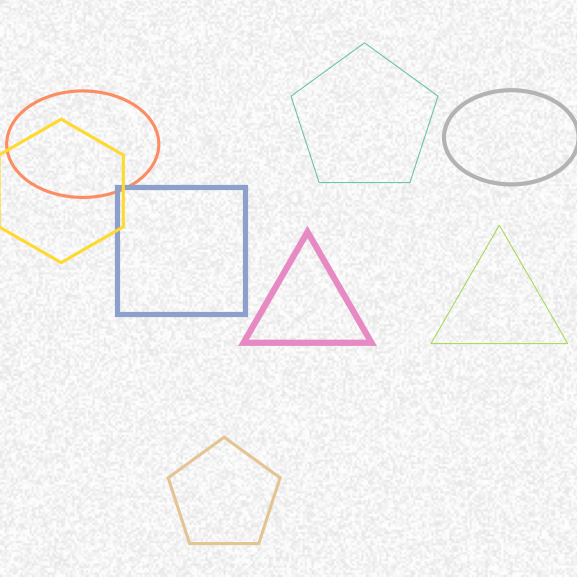[{"shape": "pentagon", "thickness": 0.5, "radius": 0.67, "center": [0.631, 0.791]}, {"shape": "oval", "thickness": 1.5, "radius": 0.66, "center": [0.143, 0.749]}, {"shape": "square", "thickness": 2.5, "radius": 0.55, "center": [0.314, 0.565]}, {"shape": "triangle", "thickness": 3, "radius": 0.64, "center": [0.533, 0.47]}, {"shape": "triangle", "thickness": 0.5, "radius": 0.68, "center": [0.865, 0.473]}, {"shape": "hexagon", "thickness": 1.5, "radius": 0.62, "center": [0.106, 0.669]}, {"shape": "pentagon", "thickness": 1.5, "radius": 0.51, "center": [0.388, 0.14]}, {"shape": "oval", "thickness": 2, "radius": 0.58, "center": [0.885, 0.761]}]